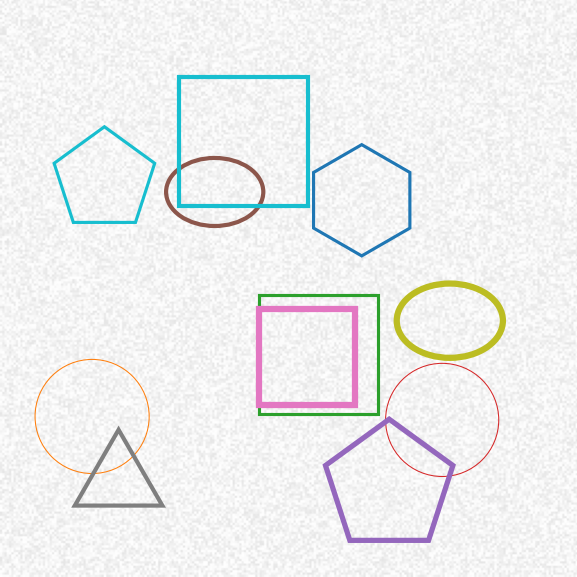[{"shape": "hexagon", "thickness": 1.5, "radius": 0.48, "center": [0.626, 0.652]}, {"shape": "circle", "thickness": 0.5, "radius": 0.49, "center": [0.16, 0.278]}, {"shape": "square", "thickness": 1.5, "radius": 0.51, "center": [0.551, 0.385]}, {"shape": "circle", "thickness": 0.5, "radius": 0.49, "center": [0.766, 0.272]}, {"shape": "pentagon", "thickness": 2.5, "radius": 0.58, "center": [0.674, 0.157]}, {"shape": "oval", "thickness": 2, "radius": 0.42, "center": [0.372, 0.667]}, {"shape": "square", "thickness": 3, "radius": 0.42, "center": [0.531, 0.381]}, {"shape": "triangle", "thickness": 2, "radius": 0.44, "center": [0.205, 0.167]}, {"shape": "oval", "thickness": 3, "radius": 0.46, "center": [0.779, 0.444]}, {"shape": "pentagon", "thickness": 1.5, "radius": 0.46, "center": [0.181, 0.688]}, {"shape": "square", "thickness": 2, "radius": 0.56, "center": [0.422, 0.754]}]